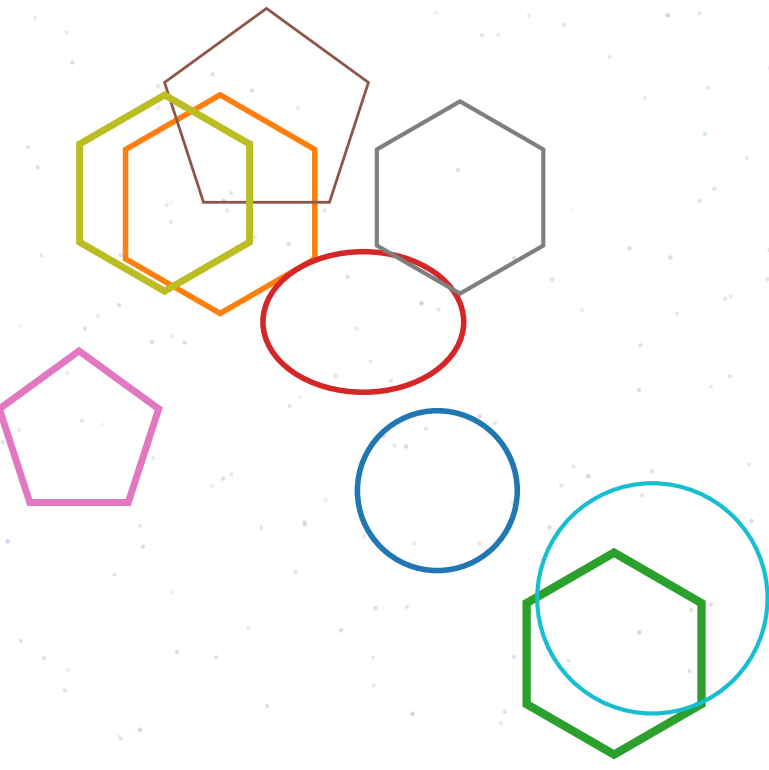[{"shape": "circle", "thickness": 2, "radius": 0.52, "center": [0.568, 0.363]}, {"shape": "hexagon", "thickness": 2, "radius": 0.71, "center": [0.286, 0.735]}, {"shape": "hexagon", "thickness": 3, "radius": 0.66, "center": [0.797, 0.151]}, {"shape": "oval", "thickness": 2, "radius": 0.65, "center": [0.472, 0.582]}, {"shape": "pentagon", "thickness": 1, "radius": 0.7, "center": [0.346, 0.85]}, {"shape": "pentagon", "thickness": 2.5, "radius": 0.54, "center": [0.103, 0.435]}, {"shape": "hexagon", "thickness": 1.5, "radius": 0.62, "center": [0.597, 0.744]}, {"shape": "hexagon", "thickness": 2.5, "radius": 0.64, "center": [0.214, 0.749]}, {"shape": "circle", "thickness": 1.5, "radius": 0.75, "center": [0.847, 0.223]}]